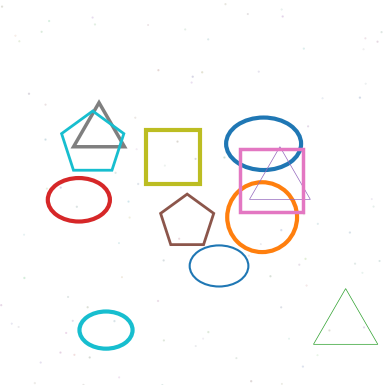[{"shape": "oval", "thickness": 3, "radius": 0.49, "center": [0.685, 0.627]}, {"shape": "oval", "thickness": 1.5, "radius": 0.38, "center": [0.569, 0.309]}, {"shape": "circle", "thickness": 3, "radius": 0.45, "center": [0.681, 0.436]}, {"shape": "triangle", "thickness": 0.5, "radius": 0.48, "center": [0.898, 0.154]}, {"shape": "oval", "thickness": 3, "radius": 0.4, "center": [0.205, 0.481]}, {"shape": "triangle", "thickness": 0.5, "radius": 0.46, "center": [0.727, 0.528]}, {"shape": "pentagon", "thickness": 2, "radius": 0.36, "center": [0.486, 0.423]}, {"shape": "square", "thickness": 2.5, "radius": 0.41, "center": [0.705, 0.532]}, {"shape": "triangle", "thickness": 2.5, "radius": 0.38, "center": [0.257, 0.657]}, {"shape": "square", "thickness": 3, "radius": 0.35, "center": [0.449, 0.592]}, {"shape": "oval", "thickness": 3, "radius": 0.34, "center": [0.275, 0.143]}, {"shape": "pentagon", "thickness": 2, "radius": 0.43, "center": [0.241, 0.627]}]